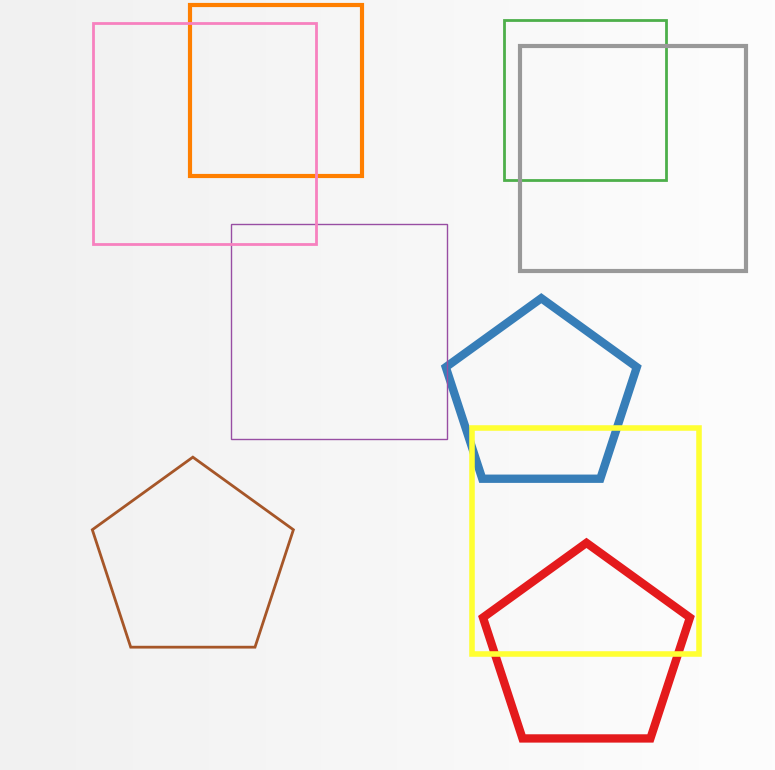[{"shape": "pentagon", "thickness": 3, "radius": 0.7, "center": [0.757, 0.155]}, {"shape": "pentagon", "thickness": 3, "radius": 0.65, "center": [0.698, 0.483]}, {"shape": "square", "thickness": 1, "radius": 0.52, "center": [0.755, 0.87]}, {"shape": "square", "thickness": 0.5, "radius": 0.7, "center": [0.437, 0.569]}, {"shape": "square", "thickness": 1.5, "radius": 0.56, "center": [0.356, 0.883]}, {"shape": "square", "thickness": 2, "radius": 0.73, "center": [0.755, 0.297]}, {"shape": "pentagon", "thickness": 1, "radius": 0.68, "center": [0.249, 0.27]}, {"shape": "square", "thickness": 1, "radius": 0.72, "center": [0.264, 0.827]}, {"shape": "square", "thickness": 1.5, "radius": 0.73, "center": [0.817, 0.794]}]